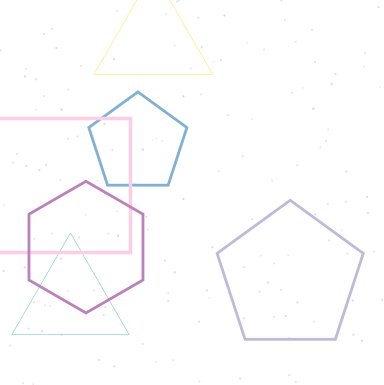[{"shape": "triangle", "thickness": 0.5, "radius": 0.88, "center": [0.183, 0.219]}, {"shape": "pentagon", "thickness": 2, "radius": 1.0, "center": [0.754, 0.28]}, {"shape": "pentagon", "thickness": 2, "radius": 0.67, "center": [0.358, 0.627]}, {"shape": "square", "thickness": 2.5, "radius": 0.87, "center": [0.164, 0.519]}, {"shape": "hexagon", "thickness": 2, "radius": 0.85, "center": [0.223, 0.358]}, {"shape": "triangle", "thickness": 0.5, "radius": 0.89, "center": [0.398, 0.896]}]